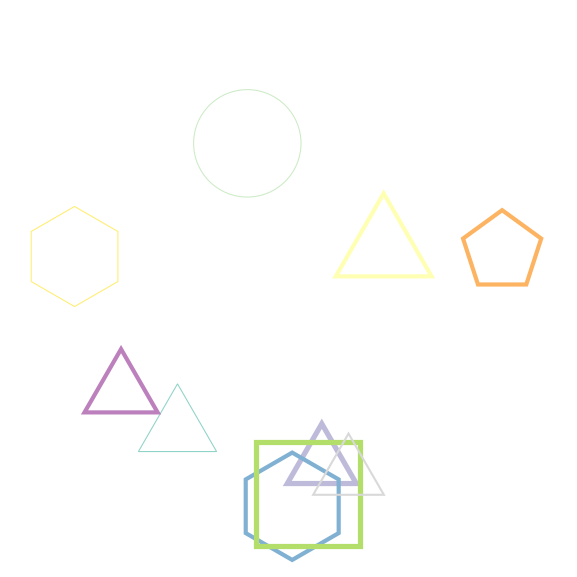[{"shape": "triangle", "thickness": 0.5, "radius": 0.39, "center": [0.307, 0.256]}, {"shape": "triangle", "thickness": 2, "radius": 0.48, "center": [0.664, 0.568]}, {"shape": "triangle", "thickness": 2.5, "radius": 0.34, "center": [0.557, 0.196]}, {"shape": "hexagon", "thickness": 2, "radius": 0.46, "center": [0.506, 0.122]}, {"shape": "pentagon", "thickness": 2, "radius": 0.36, "center": [0.869, 0.564]}, {"shape": "square", "thickness": 2.5, "radius": 0.45, "center": [0.534, 0.144]}, {"shape": "triangle", "thickness": 1, "radius": 0.35, "center": [0.603, 0.178]}, {"shape": "triangle", "thickness": 2, "radius": 0.37, "center": [0.21, 0.322]}, {"shape": "circle", "thickness": 0.5, "radius": 0.47, "center": [0.428, 0.751]}, {"shape": "hexagon", "thickness": 0.5, "radius": 0.43, "center": [0.129, 0.555]}]